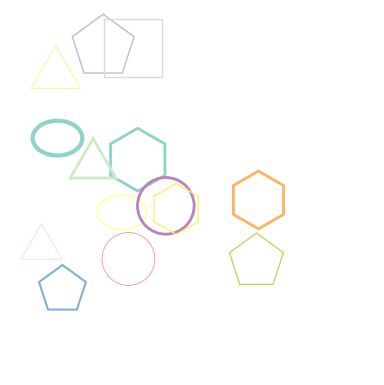[{"shape": "hexagon", "thickness": 2, "radius": 0.41, "center": [0.358, 0.585]}, {"shape": "oval", "thickness": 3, "radius": 0.32, "center": [0.149, 0.641]}, {"shape": "oval", "thickness": 1.5, "radius": 0.32, "center": [0.316, 0.448]}, {"shape": "pentagon", "thickness": 1, "radius": 0.42, "center": [0.268, 0.879]}, {"shape": "circle", "thickness": 0.5, "radius": 0.34, "center": [0.334, 0.327]}, {"shape": "pentagon", "thickness": 1.5, "radius": 0.32, "center": [0.162, 0.248]}, {"shape": "hexagon", "thickness": 2, "radius": 0.38, "center": [0.671, 0.481]}, {"shape": "pentagon", "thickness": 1, "radius": 0.37, "center": [0.666, 0.321]}, {"shape": "triangle", "thickness": 0.5, "radius": 0.31, "center": [0.108, 0.358]}, {"shape": "square", "thickness": 1, "radius": 0.38, "center": [0.346, 0.875]}, {"shape": "circle", "thickness": 2, "radius": 0.37, "center": [0.431, 0.465]}, {"shape": "triangle", "thickness": 2, "radius": 0.34, "center": [0.242, 0.572]}, {"shape": "triangle", "thickness": 0.5, "radius": 0.37, "center": [0.145, 0.807]}, {"shape": "hexagon", "thickness": 1, "radius": 0.33, "center": [0.457, 0.457]}]